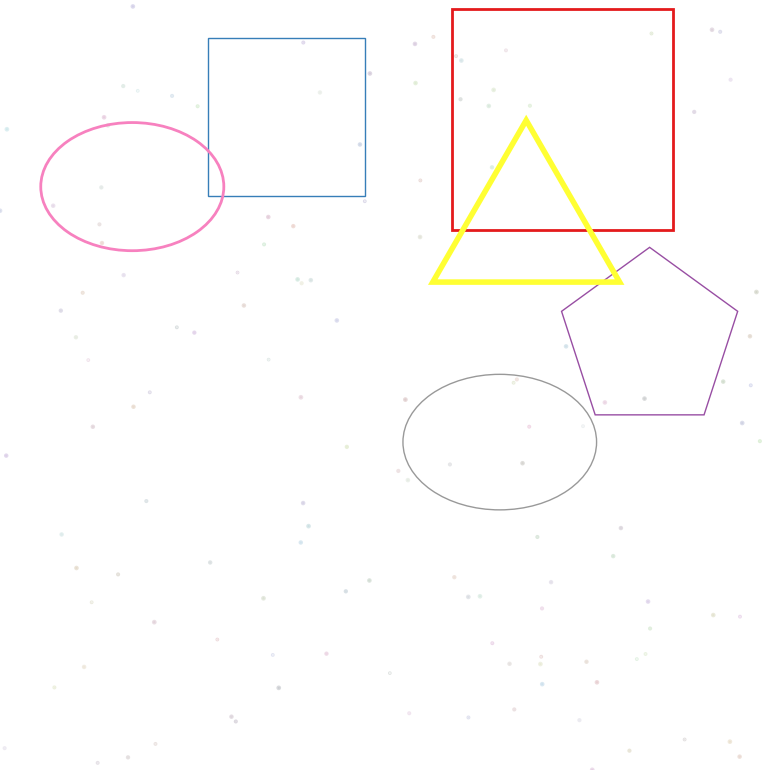[{"shape": "square", "thickness": 1, "radius": 0.72, "center": [0.731, 0.845]}, {"shape": "square", "thickness": 0.5, "radius": 0.51, "center": [0.372, 0.848]}, {"shape": "pentagon", "thickness": 0.5, "radius": 0.6, "center": [0.844, 0.559]}, {"shape": "triangle", "thickness": 2, "radius": 0.7, "center": [0.683, 0.704]}, {"shape": "oval", "thickness": 1, "radius": 0.59, "center": [0.172, 0.758]}, {"shape": "oval", "thickness": 0.5, "radius": 0.63, "center": [0.649, 0.426]}]